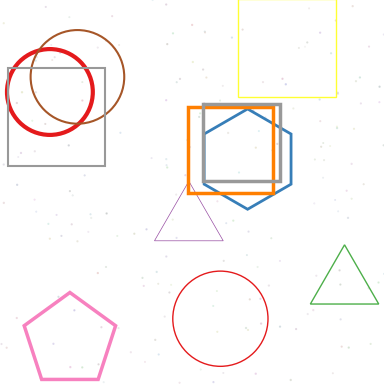[{"shape": "circle", "thickness": 1, "radius": 0.62, "center": [0.572, 0.172]}, {"shape": "circle", "thickness": 3, "radius": 0.56, "center": [0.13, 0.761]}, {"shape": "hexagon", "thickness": 2, "radius": 0.65, "center": [0.643, 0.587]}, {"shape": "triangle", "thickness": 1, "radius": 0.51, "center": [0.895, 0.262]}, {"shape": "triangle", "thickness": 0.5, "radius": 0.52, "center": [0.491, 0.426]}, {"shape": "square", "thickness": 2.5, "radius": 0.55, "center": [0.599, 0.611]}, {"shape": "square", "thickness": 1, "radius": 0.63, "center": [0.745, 0.875]}, {"shape": "circle", "thickness": 1.5, "radius": 0.61, "center": [0.201, 0.8]}, {"shape": "pentagon", "thickness": 2.5, "radius": 0.62, "center": [0.182, 0.115]}, {"shape": "square", "thickness": 1.5, "radius": 0.63, "center": [0.147, 0.697]}, {"shape": "square", "thickness": 2.5, "radius": 0.5, "center": [0.626, 0.629]}]